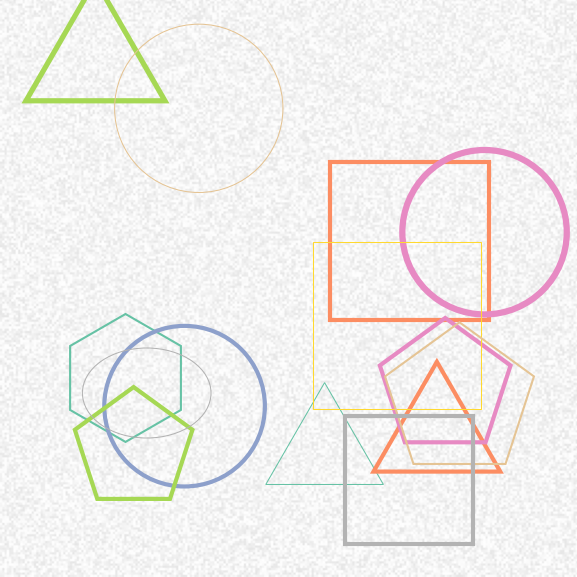[{"shape": "triangle", "thickness": 0.5, "radius": 0.59, "center": [0.562, 0.219]}, {"shape": "hexagon", "thickness": 1, "radius": 0.55, "center": [0.217, 0.345]}, {"shape": "triangle", "thickness": 2, "radius": 0.63, "center": [0.757, 0.246]}, {"shape": "square", "thickness": 2, "radius": 0.68, "center": [0.709, 0.581]}, {"shape": "circle", "thickness": 2, "radius": 0.7, "center": [0.32, 0.296]}, {"shape": "circle", "thickness": 3, "radius": 0.71, "center": [0.839, 0.597]}, {"shape": "pentagon", "thickness": 2, "radius": 0.59, "center": [0.771, 0.33]}, {"shape": "pentagon", "thickness": 2, "radius": 0.54, "center": [0.231, 0.222]}, {"shape": "triangle", "thickness": 2.5, "radius": 0.69, "center": [0.165, 0.894]}, {"shape": "square", "thickness": 0.5, "radius": 0.72, "center": [0.687, 0.435]}, {"shape": "pentagon", "thickness": 1, "radius": 0.68, "center": [0.796, 0.305]}, {"shape": "circle", "thickness": 0.5, "radius": 0.73, "center": [0.344, 0.812]}, {"shape": "oval", "thickness": 0.5, "radius": 0.56, "center": [0.254, 0.319]}, {"shape": "square", "thickness": 2, "radius": 0.55, "center": [0.708, 0.168]}]